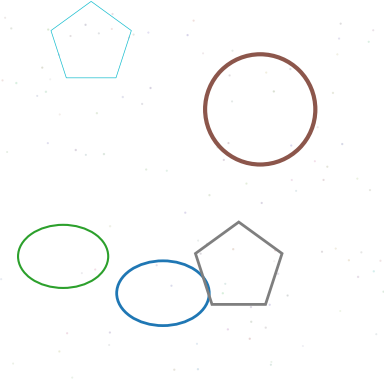[{"shape": "oval", "thickness": 2, "radius": 0.6, "center": [0.423, 0.238]}, {"shape": "oval", "thickness": 1.5, "radius": 0.59, "center": [0.164, 0.334]}, {"shape": "circle", "thickness": 3, "radius": 0.72, "center": [0.676, 0.716]}, {"shape": "pentagon", "thickness": 2, "radius": 0.59, "center": [0.62, 0.305]}, {"shape": "pentagon", "thickness": 0.5, "radius": 0.55, "center": [0.237, 0.887]}]